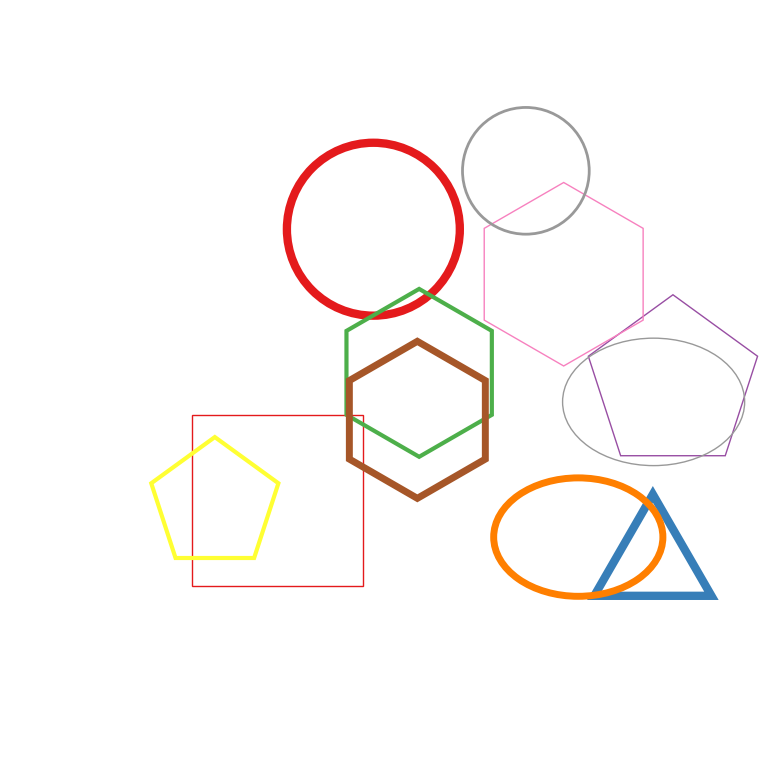[{"shape": "circle", "thickness": 3, "radius": 0.56, "center": [0.485, 0.702]}, {"shape": "square", "thickness": 0.5, "radius": 0.55, "center": [0.361, 0.35]}, {"shape": "triangle", "thickness": 3, "radius": 0.44, "center": [0.848, 0.27]}, {"shape": "hexagon", "thickness": 1.5, "radius": 0.55, "center": [0.544, 0.516]}, {"shape": "pentagon", "thickness": 0.5, "radius": 0.58, "center": [0.874, 0.502]}, {"shape": "oval", "thickness": 2.5, "radius": 0.55, "center": [0.751, 0.302]}, {"shape": "pentagon", "thickness": 1.5, "radius": 0.43, "center": [0.279, 0.346]}, {"shape": "hexagon", "thickness": 2.5, "radius": 0.51, "center": [0.542, 0.455]}, {"shape": "hexagon", "thickness": 0.5, "radius": 0.6, "center": [0.732, 0.644]}, {"shape": "oval", "thickness": 0.5, "radius": 0.59, "center": [0.849, 0.478]}, {"shape": "circle", "thickness": 1, "radius": 0.41, "center": [0.683, 0.778]}]